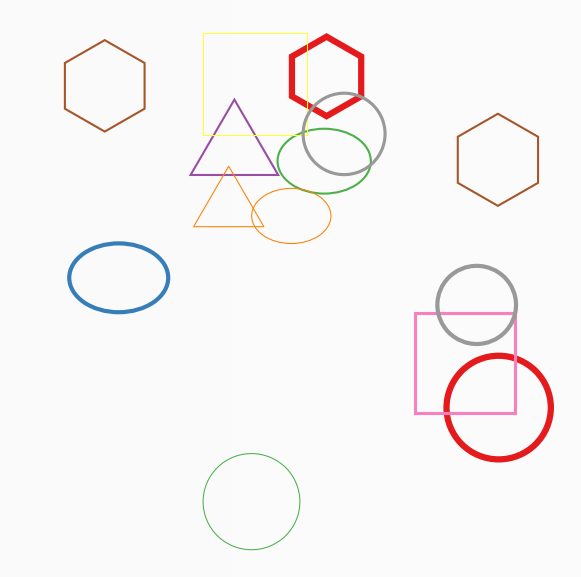[{"shape": "circle", "thickness": 3, "radius": 0.45, "center": [0.858, 0.293]}, {"shape": "hexagon", "thickness": 3, "radius": 0.34, "center": [0.562, 0.867]}, {"shape": "oval", "thickness": 2, "radius": 0.43, "center": [0.204, 0.518]}, {"shape": "circle", "thickness": 0.5, "radius": 0.42, "center": [0.433, 0.13]}, {"shape": "oval", "thickness": 1, "radius": 0.4, "center": [0.558, 0.72]}, {"shape": "triangle", "thickness": 1, "radius": 0.44, "center": [0.403, 0.74]}, {"shape": "oval", "thickness": 0.5, "radius": 0.34, "center": [0.501, 0.625]}, {"shape": "triangle", "thickness": 0.5, "radius": 0.35, "center": [0.394, 0.642]}, {"shape": "square", "thickness": 0.5, "radius": 0.44, "center": [0.439, 0.854]}, {"shape": "hexagon", "thickness": 1, "radius": 0.4, "center": [0.857, 0.722]}, {"shape": "hexagon", "thickness": 1, "radius": 0.4, "center": [0.18, 0.85]}, {"shape": "square", "thickness": 1.5, "radius": 0.43, "center": [0.8, 0.371]}, {"shape": "circle", "thickness": 1.5, "radius": 0.35, "center": [0.592, 0.767]}, {"shape": "circle", "thickness": 2, "radius": 0.34, "center": [0.82, 0.471]}]